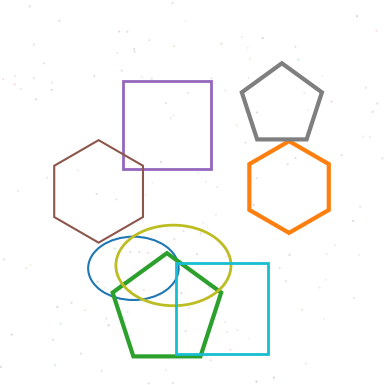[{"shape": "oval", "thickness": 1.5, "radius": 0.59, "center": [0.346, 0.303]}, {"shape": "hexagon", "thickness": 3, "radius": 0.6, "center": [0.751, 0.514]}, {"shape": "pentagon", "thickness": 3, "radius": 0.74, "center": [0.434, 0.194]}, {"shape": "square", "thickness": 2, "radius": 0.57, "center": [0.434, 0.674]}, {"shape": "hexagon", "thickness": 1.5, "radius": 0.67, "center": [0.256, 0.503]}, {"shape": "pentagon", "thickness": 3, "radius": 0.55, "center": [0.732, 0.726]}, {"shape": "oval", "thickness": 2, "radius": 0.75, "center": [0.45, 0.311]}, {"shape": "square", "thickness": 2, "radius": 0.59, "center": [0.577, 0.199]}]